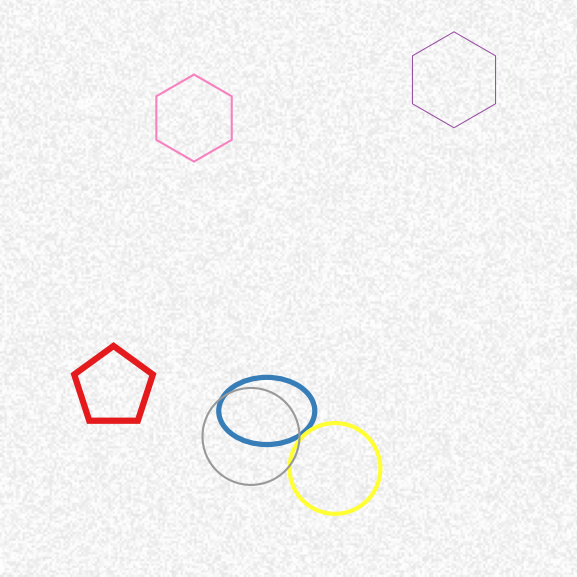[{"shape": "pentagon", "thickness": 3, "radius": 0.36, "center": [0.197, 0.329]}, {"shape": "oval", "thickness": 2.5, "radius": 0.42, "center": [0.462, 0.288]}, {"shape": "hexagon", "thickness": 0.5, "radius": 0.42, "center": [0.786, 0.861]}, {"shape": "circle", "thickness": 2, "radius": 0.39, "center": [0.58, 0.188]}, {"shape": "hexagon", "thickness": 1, "radius": 0.38, "center": [0.336, 0.795]}, {"shape": "circle", "thickness": 1, "radius": 0.42, "center": [0.435, 0.243]}]